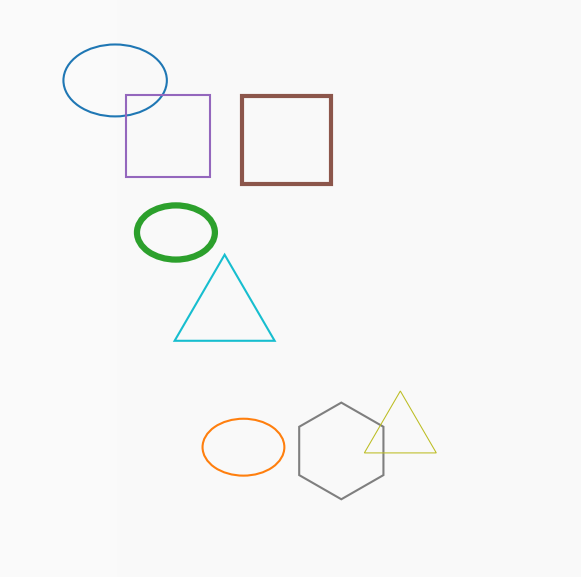[{"shape": "oval", "thickness": 1, "radius": 0.44, "center": [0.198, 0.86]}, {"shape": "oval", "thickness": 1, "radius": 0.35, "center": [0.419, 0.225]}, {"shape": "oval", "thickness": 3, "radius": 0.34, "center": [0.303, 0.597]}, {"shape": "square", "thickness": 1, "radius": 0.36, "center": [0.289, 0.764]}, {"shape": "square", "thickness": 2, "radius": 0.38, "center": [0.493, 0.757]}, {"shape": "hexagon", "thickness": 1, "radius": 0.42, "center": [0.587, 0.218]}, {"shape": "triangle", "thickness": 0.5, "radius": 0.36, "center": [0.689, 0.251]}, {"shape": "triangle", "thickness": 1, "radius": 0.5, "center": [0.386, 0.459]}]